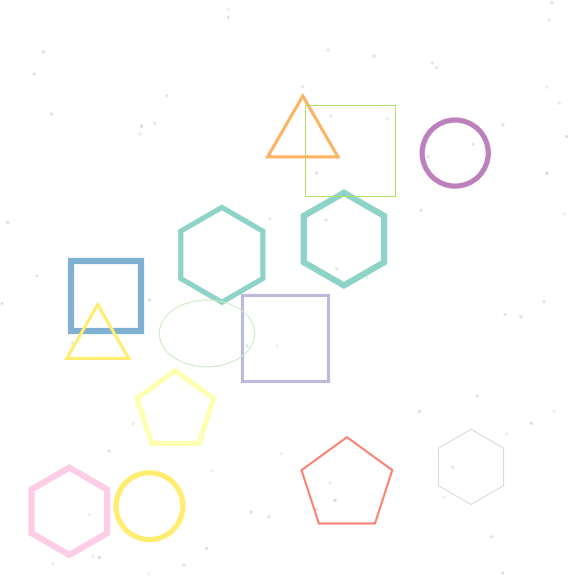[{"shape": "hexagon", "thickness": 2.5, "radius": 0.41, "center": [0.384, 0.558]}, {"shape": "hexagon", "thickness": 3, "radius": 0.4, "center": [0.596, 0.585]}, {"shape": "pentagon", "thickness": 2.5, "radius": 0.35, "center": [0.303, 0.288]}, {"shape": "square", "thickness": 1.5, "radius": 0.37, "center": [0.494, 0.414]}, {"shape": "pentagon", "thickness": 1, "radius": 0.41, "center": [0.601, 0.159]}, {"shape": "square", "thickness": 3, "radius": 0.3, "center": [0.184, 0.486]}, {"shape": "triangle", "thickness": 1.5, "radius": 0.35, "center": [0.524, 0.763]}, {"shape": "square", "thickness": 0.5, "radius": 0.39, "center": [0.606, 0.738]}, {"shape": "hexagon", "thickness": 3, "radius": 0.38, "center": [0.12, 0.114]}, {"shape": "hexagon", "thickness": 0.5, "radius": 0.33, "center": [0.816, 0.191]}, {"shape": "circle", "thickness": 2.5, "radius": 0.29, "center": [0.788, 0.734]}, {"shape": "oval", "thickness": 0.5, "radius": 0.41, "center": [0.358, 0.422]}, {"shape": "triangle", "thickness": 1.5, "radius": 0.31, "center": [0.169, 0.409]}, {"shape": "circle", "thickness": 2.5, "radius": 0.29, "center": [0.259, 0.123]}]